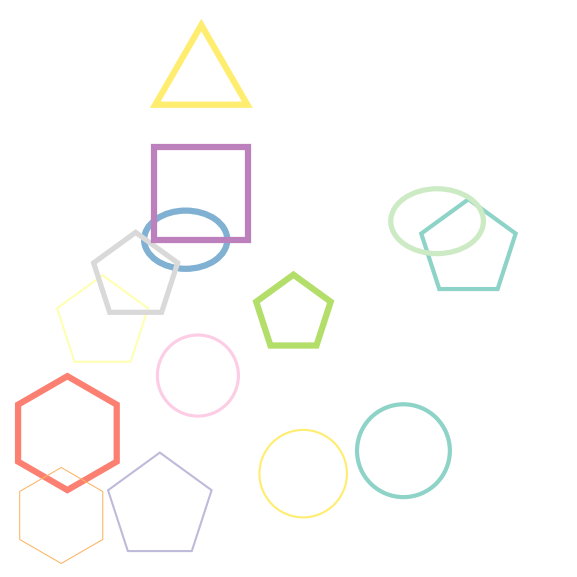[{"shape": "circle", "thickness": 2, "radius": 0.4, "center": [0.699, 0.219]}, {"shape": "pentagon", "thickness": 2, "radius": 0.43, "center": [0.811, 0.568]}, {"shape": "pentagon", "thickness": 1, "radius": 0.41, "center": [0.178, 0.44]}, {"shape": "pentagon", "thickness": 1, "radius": 0.47, "center": [0.277, 0.121]}, {"shape": "hexagon", "thickness": 3, "radius": 0.49, "center": [0.117, 0.249]}, {"shape": "oval", "thickness": 3, "radius": 0.36, "center": [0.322, 0.584]}, {"shape": "hexagon", "thickness": 0.5, "radius": 0.42, "center": [0.106, 0.107]}, {"shape": "pentagon", "thickness": 3, "radius": 0.34, "center": [0.508, 0.456]}, {"shape": "circle", "thickness": 1.5, "radius": 0.35, "center": [0.343, 0.349]}, {"shape": "pentagon", "thickness": 2.5, "radius": 0.38, "center": [0.235, 0.52]}, {"shape": "square", "thickness": 3, "radius": 0.4, "center": [0.348, 0.663]}, {"shape": "oval", "thickness": 2.5, "radius": 0.4, "center": [0.757, 0.616]}, {"shape": "triangle", "thickness": 3, "radius": 0.46, "center": [0.349, 0.864]}, {"shape": "circle", "thickness": 1, "radius": 0.38, "center": [0.525, 0.179]}]